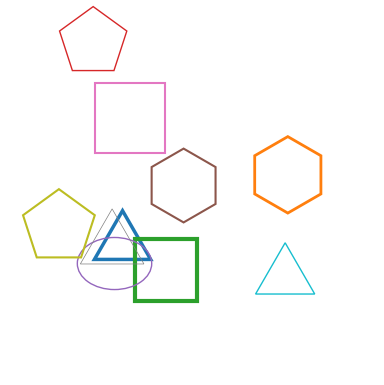[{"shape": "triangle", "thickness": 2.5, "radius": 0.42, "center": [0.318, 0.368]}, {"shape": "hexagon", "thickness": 2, "radius": 0.5, "center": [0.748, 0.546]}, {"shape": "square", "thickness": 3, "radius": 0.4, "center": [0.43, 0.298]}, {"shape": "pentagon", "thickness": 1, "radius": 0.46, "center": [0.242, 0.891]}, {"shape": "oval", "thickness": 1, "radius": 0.48, "center": [0.297, 0.316]}, {"shape": "hexagon", "thickness": 1.5, "radius": 0.48, "center": [0.477, 0.518]}, {"shape": "square", "thickness": 1.5, "radius": 0.46, "center": [0.338, 0.693]}, {"shape": "triangle", "thickness": 0.5, "radius": 0.48, "center": [0.291, 0.362]}, {"shape": "pentagon", "thickness": 1.5, "radius": 0.49, "center": [0.153, 0.411]}, {"shape": "triangle", "thickness": 1, "radius": 0.44, "center": [0.741, 0.281]}]